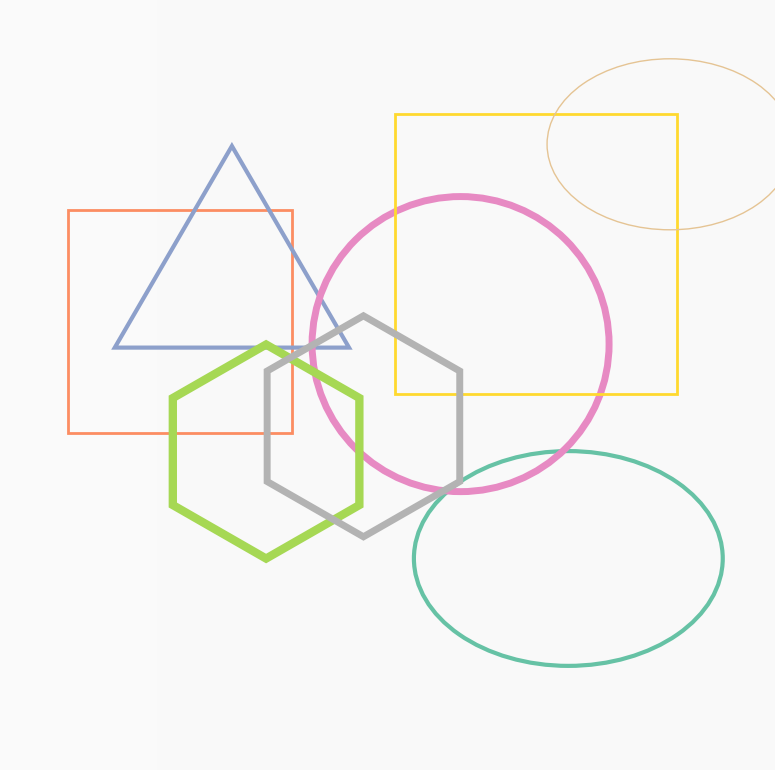[{"shape": "oval", "thickness": 1.5, "radius": 1.0, "center": [0.733, 0.275]}, {"shape": "square", "thickness": 1, "radius": 0.72, "center": [0.233, 0.582]}, {"shape": "triangle", "thickness": 1.5, "radius": 0.87, "center": [0.299, 0.636]}, {"shape": "circle", "thickness": 2.5, "radius": 0.96, "center": [0.594, 0.553]}, {"shape": "hexagon", "thickness": 3, "radius": 0.69, "center": [0.343, 0.414]}, {"shape": "square", "thickness": 1, "radius": 0.91, "center": [0.692, 0.67]}, {"shape": "oval", "thickness": 0.5, "radius": 0.79, "center": [0.865, 0.813]}, {"shape": "hexagon", "thickness": 2.5, "radius": 0.72, "center": [0.469, 0.446]}]